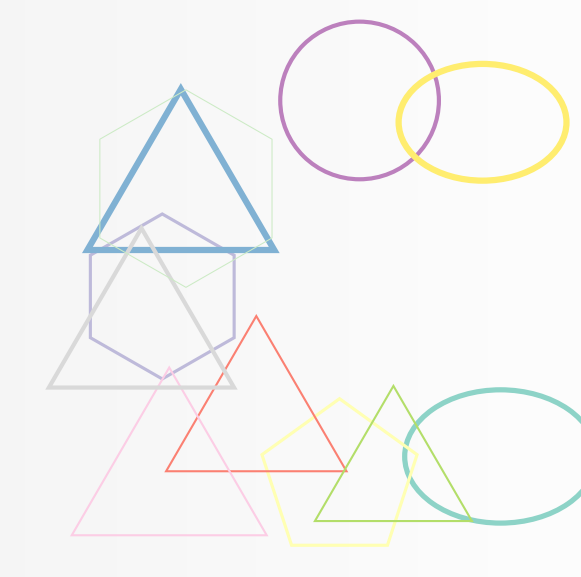[{"shape": "oval", "thickness": 2.5, "radius": 0.82, "center": [0.861, 0.209]}, {"shape": "pentagon", "thickness": 1.5, "radius": 0.7, "center": [0.584, 0.168]}, {"shape": "hexagon", "thickness": 1.5, "radius": 0.71, "center": [0.279, 0.486]}, {"shape": "triangle", "thickness": 1, "radius": 0.9, "center": [0.441, 0.273]}, {"shape": "triangle", "thickness": 3, "radius": 0.93, "center": [0.311, 0.659]}, {"shape": "triangle", "thickness": 1, "radius": 0.78, "center": [0.677, 0.175]}, {"shape": "triangle", "thickness": 1, "radius": 0.97, "center": [0.291, 0.169]}, {"shape": "triangle", "thickness": 2, "radius": 0.92, "center": [0.243, 0.42]}, {"shape": "circle", "thickness": 2, "radius": 0.68, "center": [0.619, 0.825]}, {"shape": "hexagon", "thickness": 0.5, "radius": 0.86, "center": [0.32, 0.673]}, {"shape": "oval", "thickness": 3, "radius": 0.72, "center": [0.83, 0.787]}]